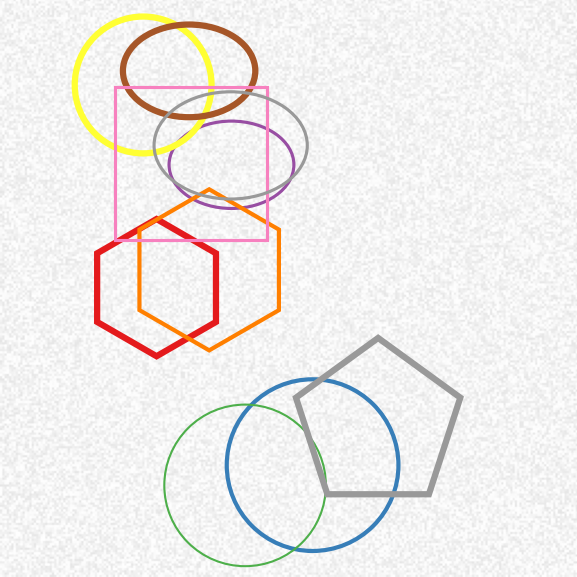[{"shape": "hexagon", "thickness": 3, "radius": 0.59, "center": [0.271, 0.501]}, {"shape": "circle", "thickness": 2, "radius": 0.74, "center": [0.541, 0.194]}, {"shape": "circle", "thickness": 1, "radius": 0.7, "center": [0.424, 0.159]}, {"shape": "oval", "thickness": 1.5, "radius": 0.54, "center": [0.401, 0.714]}, {"shape": "hexagon", "thickness": 2, "radius": 0.7, "center": [0.362, 0.532]}, {"shape": "circle", "thickness": 3, "radius": 0.59, "center": [0.248, 0.852]}, {"shape": "oval", "thickness": 3, "radius": 0.57, "center": [0.327, 0.876]}, {"shape": "square", "thickness": 1.5, "radius": 0.66, "center": [0.331, 0.716]}, {"shape": "oval", "thickness": 1.5, "radius": 0.66, "center": [0.399, 0.747]}, {"shape": "pentagon", "thickness": 3, "radius": 0.75, "center": [0.655, 0.264]}]